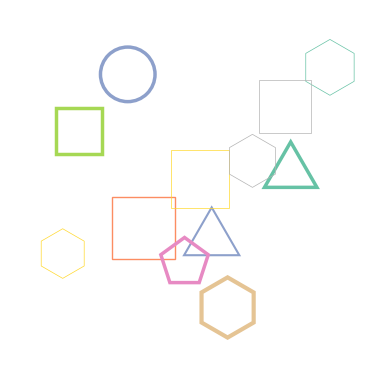[{"shape": "triangle", "thickness": 2.5, "radius": 0.39, "center": [0.755, 0.553]}, {"shape": "hexagon", "thickness": 0.5, "radius": 0.36, "center": [0.857, 0.825]}, {"shape": "square", "thickness": 1, "radius": 0.41, "center": [0.373, 0.408]}, {"shape": "triangle", "thickness": 1.5, "radius": 0.41, "center": [0.55, 0.378]}, {"shape": "circle", "thickness": 2.5, "radius": 0.35, "center": [0.332, 0.807]}, {"shape": "pentagon", "thickness": 2.5, "radius": 0.32, "center": [0.479, 0.318]}, {"shape": "square", "thickness": 2.5, "radius": 0.3, "center": [0.205, 0.66]}, {"shape": "square", "thickness": 0.5, "radius": 0.37, "center": [0.52, 0.535]}, {"shape": "hexagon", "thickness": 0.5, "radius": 0.32, "center": [0.163, 0.341]}, {"shape": "hexagon", "thickness": 3, "radius": 0.39, "center": [0.591, 0.201]}, {"shape": "hexagon", "thickness": 0.5, "radius": 0.34, "center": [0.656, 0.582]}, {"shape": "square", "thickness": 0.5, "radius": 0.34, "center": [0.741, 0.723]}]